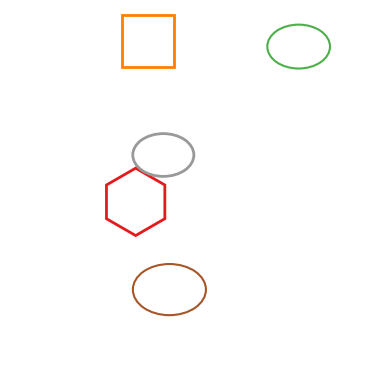[{"shape": "hexagon", "thickness": 2, "radius": 0.44, "center": [0.352, 0.476]}, {"shape": "oval", "thickness": 1.5, "radius": 0.41, "center": [0.776, 0.879]}, {"shape": "square", "thickness": 2, "radius": 0.34, "center": [0.384, 0.894]}, {"shape": "oval", "thickness": 1.5, "radius": 0.47, "center": [0.44, 0.248]}, {"shape": "oval", "thickness": 2, "radius": 0.4, "center": [0.424, 0.597]}]